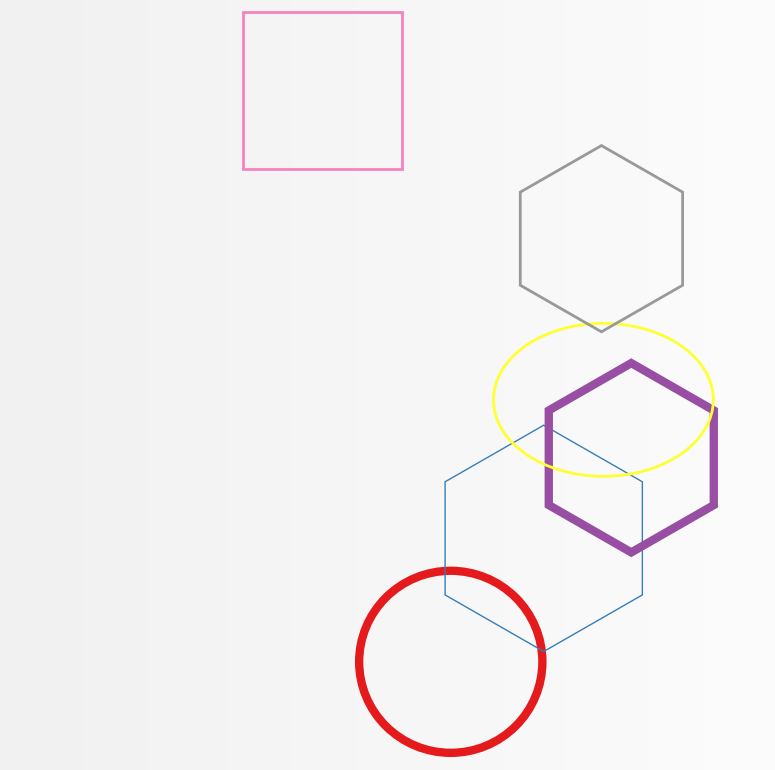[{"shape": "circle", "thickness": 3, "radius": 0.59, "center": [0.582, 0.141]}, {"shape": "hexagon", "thickness": 0.5, "radius": 0.73, "center": [0.702, 0.301]}, {"shape": "hexagon", "thickness": 3, "radius": 0.61, "center": [0.815, 0.406]}, {"shape": "oval", "thickness": 1, "radius": 0.71, "center": [0.779, 0.481]}, {"shape": "square", "thickness": 1, "radius": 0.51, "center": [0.416, 0.882]}, {"shape": "hexagon", "thickness": 1, "radius": 0.6, "center": [0.776, 0.69]}]